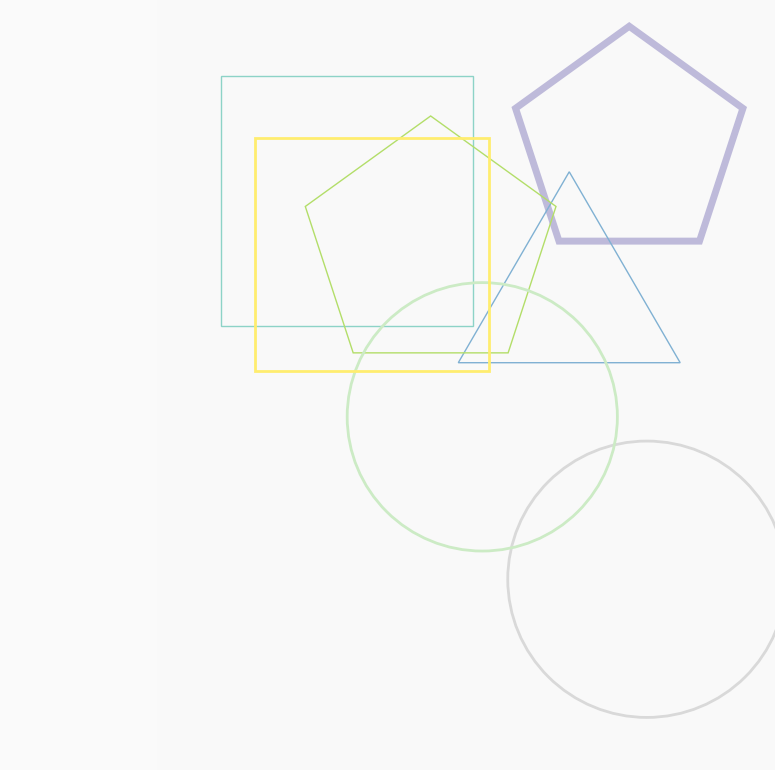[{"shape": "square", "thickness": 0.5, "radius": 0.81, "center": [0.448, 0.739]}, {"shape": "pentagon", "thickness": 2.5, "radius": 0.77, "center": [0.812, 0.812]}, {"shape": "triangle", "thickness": 0.5, "radius": 0.83, "center": [0.735, 0.612]}, {"shape": "pentagon", "thickness": 0.5, "radius": 0.85, "center": [0.556, 0.679]}, {"shape": "circle", "thickness": 1, "radius": 0.9, "center": [0.835, 0.248]}, {"shape": "circle", "thickness": 1, "radius": 0.87, "center": [0.622, 0.459]}, {"shape": "square", "thickness": 1, "radius": 0.76, "center": [0.48, 0.669]}]